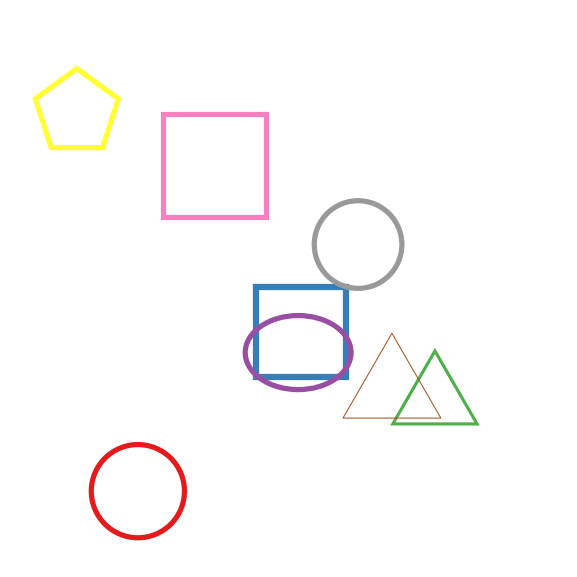[{"shape": "circle", "thickness": 2.5, "radius": 0.4, "center": [0.239, 0.149]}, {"shape": "square", "thickness": 3, "radius": 0.39, "center": [0.521, 0.425]}, {"shape": "triangle", "thickness": 1.5, "radius": 0.42, "center": [0.753, 0.307]}, {"shape": "oval", "thickness": 2.5, "radius": 0.46, "center": [0.516, 0.389]}, {"shape": "pentagon", "thickness": 2.5, "radius": 0.38, "center": [0.133, 0.805]}, {"shape": "triangle", "thickness": 0.5, "radius": 0.49, "center": [0.679, 0.324]}, {"shape": "square", "thickness": 2.5, "radius": 0.44, "center": [0.371, 0.713]}, {"shape": "circle", "thickness": 2.5, "radius": 0.38, "center": [0.62, 0.576]}]